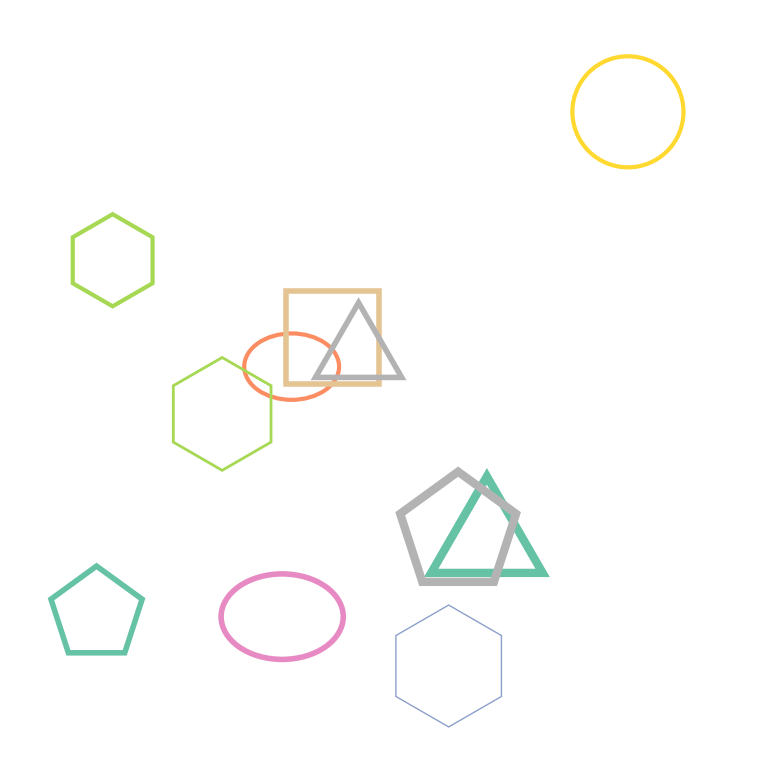[{"shape": "triangle", "thickness": 3, "radius": 0.42, "center": [0.632, 0.298]}, {"shape": "pentagon", "thickness": 2, "radius": 0.31, "center": [0.125, 0.203]}, {"shape": "oval", "thickness": 1.5, "radius": 0.31, "center": [0.379, 0.524]}, {"shape": "hexagon", "thickness": 0.5, "radius": 0.4, "center": [0.583, 0.135]}, {"shape": "oval", "thickness": 2, "radius": 0.4, "center": [0.366, 0.199]}, {"shape": "hexagon", "thickness": 1, "radius": 0.37, "center": [0.289, 0.462]}, {"shape": "hexagon", "thickness": 1.5, "radius": 0.3, "center": [0.146, 0.662]}, {"shape": "circle", "thickness": 1.5, "radius": 0.36, "center": [0.815, 0.855]}, {"shape": "square", "thickness": 2, "radius": 0.3, "center": [0.432, 0.562]}, {"shape": "pentagon", "thickness": 3, "radius": 0.4, "center": [0.595, 0.308]}, {"shape": "triangle", "thickness": 2, "radius": 0.32, "center": [0.466, 0.542]}]